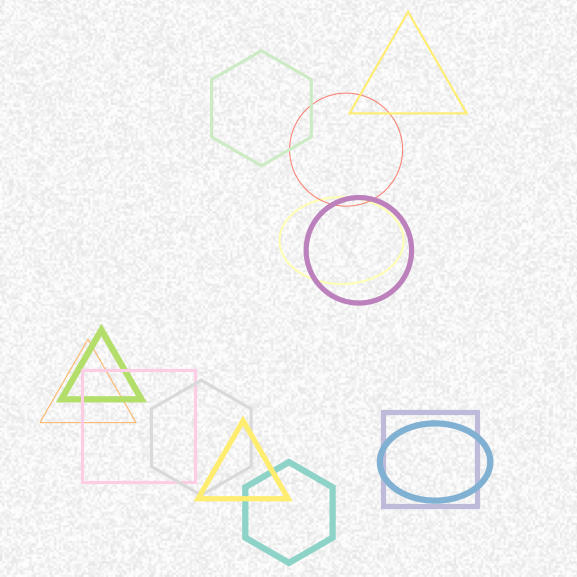[{"shape": "hexagon", "thickness": 3, "radius": 0.44, "center": [0.5, 0.112]}, {"shape": "oval", "thickness": 1, "radius": 0.54, "center": [0.591, 0.583]}, {"shape": "square", "thickness": 2.5, "radius": 0.41, "center": [0.745, 0.205]}, {"shape": "circle", "thickness": 0.5, "radius": 0.49, "center": [0.599, 0.74]}, {"shape": "oval", "thickness": 3, "radius": 0.48, "center": [0.753, 0.199]}, {"shape": "triangle", "thickness": 0.5, "radius": 0.48, "center": [0.152, 0.315]}, {"shape": "triangle", "thickness": 3, "radius": 0.4, "center": [0.176, 0.348]}, {"shape": "square", "thickness": 1.5, "radius": 0.49, "center": [0.24, 0.261]}, {"shape": "hexagon", "thickness": 1.5, "radius": 0.5, "center": [0.349, 0.241]}, {"shape": "circle", "thickness": 2.5, "radius": 0.46, "center": [0.621, 0.566]}, {"shape": "hexagon", "thickness": 1.5, "radius": 0.5, "center": [0.453, 0.812]}, {"shape": "triangle", "thickness": 1, "radius": 0.59, "center": [0.707, 0.861]}, {"shape": "triangle", "thickness": 2.5, "radius": 0.45, "center": [0.421, 0.181]}]